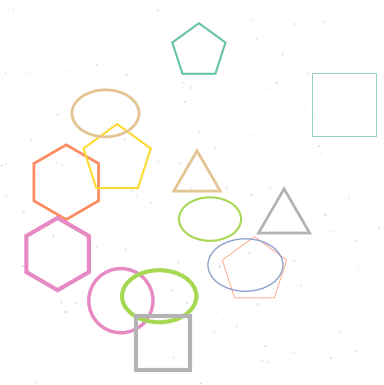[{"shape": "square", "thickness": 0.5, "radius": 0.41, "center": [0.894, 0.728]}, {"shape": "pentagon", "thickness": 1.5, "radius": 0.36, "center": [0.517, 0.867]}, {"shape": "pentagon", "thickness": 0.5, "radius": 0.44, "center": [0.661, 0.297]}, {"shape": "hexagon", "thickness": 2, "radius": 0.48, "center": [0.172, 0.527]}, {"shape": "oval", "thickness": 1, "radius": 0.49, "center": [0.637, 0.312]}, {"shape": "hexagon", "thickness": 3, "radius": 0.47, "center": [0.15, 0.34]}, {"shape": "circle", "thickness": 2.5, "radius": 0.42, "center": [0.314, 0.219]}, {"shape": "oval", "thickness": 3, "radius": 0.48, "center": [0.414, 0.231]}, {"shape": "oval", "thickness": 1.5, "radius": 0.4, "center": [0.546, 0.431]}, {"shape": "pentagon", "thickness": 1.5, "radius": 0.46, "center": [0.304, 0.586]}, {"shape": "oval", "thickness": 2, "radius": 0.44, "center": [0.274, 0.706]}, {"shape": "triangle", "thickness": 2, "radius": 0.35, "center": [0.512, 0.539]}, {"shape": "triangle", "thickness": 2, "radius": 0.38, "center": [0.738, 0.433]}, {"shape": "square", "thickness": 3, "radius": 0.35, "center": [0.423, 0.11]}]